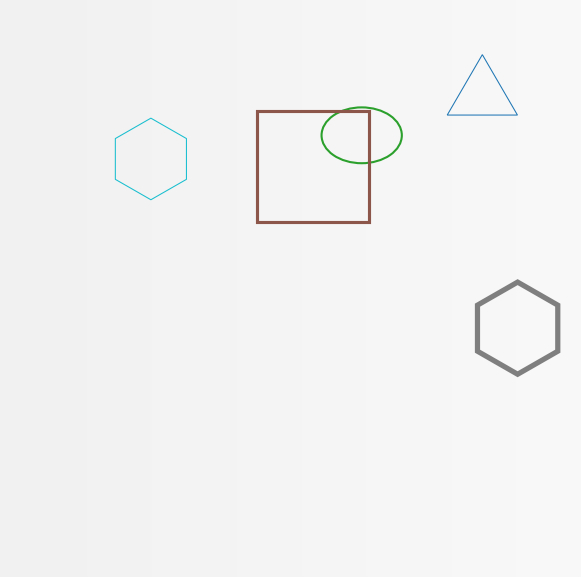[{"shape": "triangle", "thickness": 0.5, "radius": 0.35, "center": [0.83, 0.835]}, {"shape": "oval", "thickness": 1, "radius": 0.35, "center": [0.622, 0.765]}, {"shape": "square", "thickness": 1.5, "radius": 0.48, "center": [0.539, 0.711]}, {"shape": "hexagon", "thickness": 2.5, "radius": 0.4, "center": [0.891, 0.431]}, {"shape": "hexagon", "thickness": 0.5, "radius": 0.35, "center": [0.26, 0.724]}]